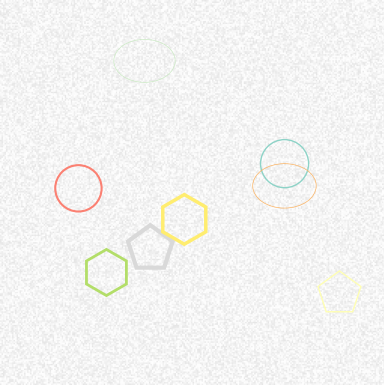[{"shape": "circle", "thickness": 1, "radius": 0.31, "center": [0.739, 0.575]}, {"shape": "pentagon", "thickness": 1, "radius": 0.29, "center": [0.882, 0.238]}, {"shape": "circle", "thickness": 1.5, "radius": 0.3, "center": [0.204, 0.511]}, {"shape": "oval", "thickness": 0.5, "radius": 0.41, "center": [0.739, 0.517]}, {"shape": "hexagon", "thickness": 2, "radius": 0.3, "center": [0.276, 0.292]}, {"shape": "pentagon", "thickness": 3, "radius": 0.31, "center": [0.39, 0.354]}, {"shape": "oval", "thickness": 0.5, "radius": 0.4, "center": [0.375, 0.842]}, {"shape": "hexagon", "thickness": 2.5, "radius": 0.32, "center": [0.479, 0.43]}]